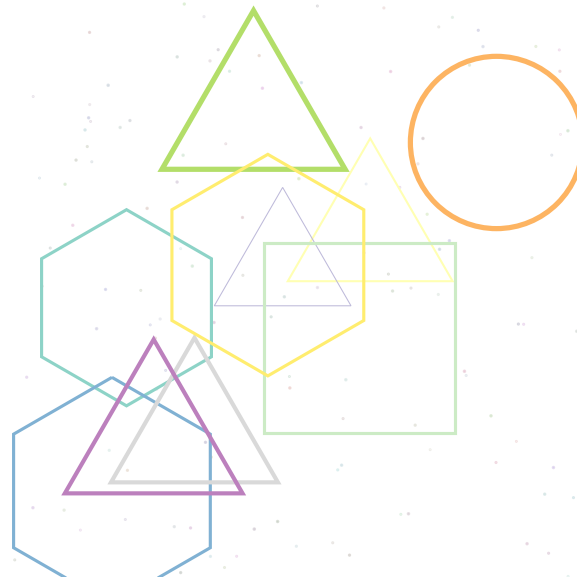[{"shape": "hexagon", "thickness": 1.5, "radius": 0.85, "center": [0.219, 0.466]}, {"shape": "triangle", "thickness": 1, "radius": 0.82, "center": [0.641, 0.595]}, {"shape": "triangle", "thickness": 0.5, "radius": 0.68, "center": [0.489, 0.538]}, {"shape": "hexagon", "thickness": 1.5, "radius": 0.98, "center": [0.194, 0.149]}, {"shape": "circle", "thickness": 2.5, "radius": 0.75, "center": [0.86, 0.752]}, {"shape": "triangle", "thickness": 2.5, "radius": 0.92, "center": [0.439, 0.798]}, {"shape": "triangle", "thickness": 2, "radius": 0.83, "center": [0.337, 0.247]}, {"shape": "triangle", "thickness": 2, "radius": 0.89, "center": [0.266, 0.234]}, {"shape": "square", "thickness": 1.5, "radius": 0.82, "center": [0.623, 0.414]}, {"shape": "hexagon", "thickness": 1.5, "radius": 0.96, "center": [0.464, 0.54]}]